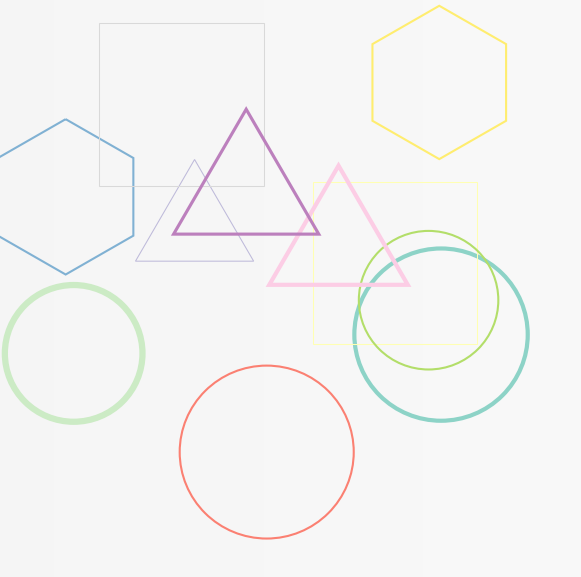[{"shape": "circle", "thickness": 2, "radius": 0.75, "center": [0.759, 0.42]}, {"shape": "square", "thickness": 0.5, "radius": 0.7, "center": [0.679, 0.543]}, {"shape": "triangle", "thickness": 0.5, "radius": 0.59, "center": [0.335, 0.606]}, {"shape": "circle", "thickness": 1, "radius": 0.75, "center": [0.459, 0.216]}, {"shape": "hexagon", "thickness": 1, "radius": 0.67, "center": [0.113, 0.658]}, {"shape": "circle", "thickness": 1, "radius": 0.6, "center": [0.737, 0.479]}, {"shape": "triangle", "thickness": 2, "radius": 0.69, "center": [0.582, 0.575]}, {"shape": "square", "thickness": 0.5, "radius": 0.71, "center": [0.312, 0.819]}, {"shape": "triangle", "thickness": 1.5, "radius": 0.72, "center": [0.424, 0.666]}, {"shape": "circle", "thickness": 3, "radius": 0.59, "center": [0.127, 0.387]}, {"shape": "hexagon", "thickness": 1, "radius": 0.66, "center": [0.756, 0.856]}]